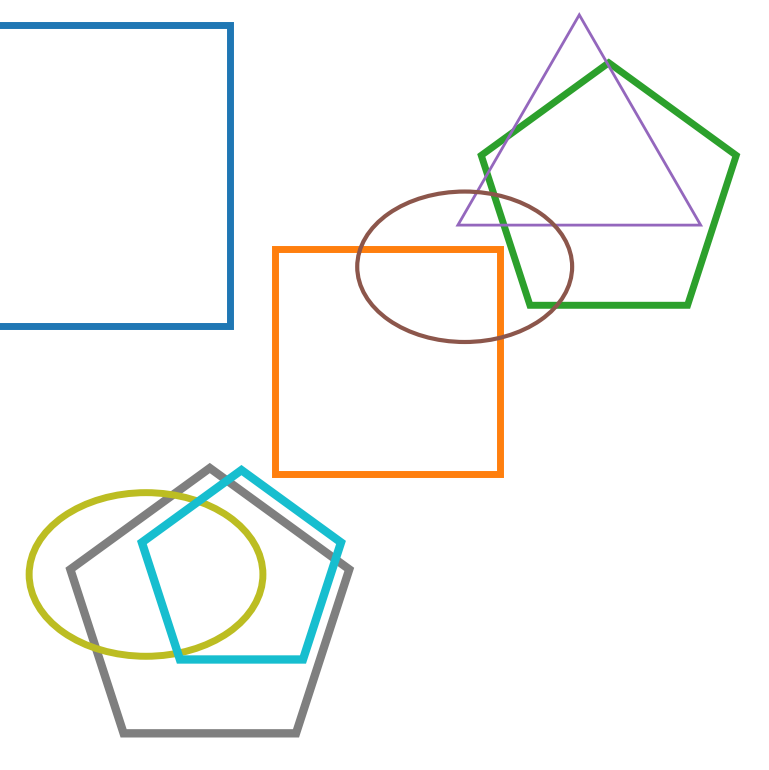[{"shape": "square", "thickness": 2.5, "radius": 0.98, "center": [0.103, 0.772]}, {"shape": "square", "thickness": 2.5, "radius": 0.73, "center": [0.503, 0.53]}, {"shape": "pentagon", "thickness": 2.5, "radius": 0.87, "center": [0.791, 0.744]}, {"shape": "triangle", "thickness": 1, "radius": 0.91, "center": [0.752, 0.799]}, {"shape": "oval", "thickness": 1.5, "radius": 0.7, "center": [0.603, 0.654]}, {"shape": "pentagon", "thickness": 3, "radius": 0.95, "center": [0.272, 0.202]}, {"shape": "oval", "thickness": 2.5, "radius": 0.76, "center": [0.19, 0.254]}, {"shape": "pentagon", "thickness": 3, "radius": 0.68, "center": [0.314, 0.254]}]